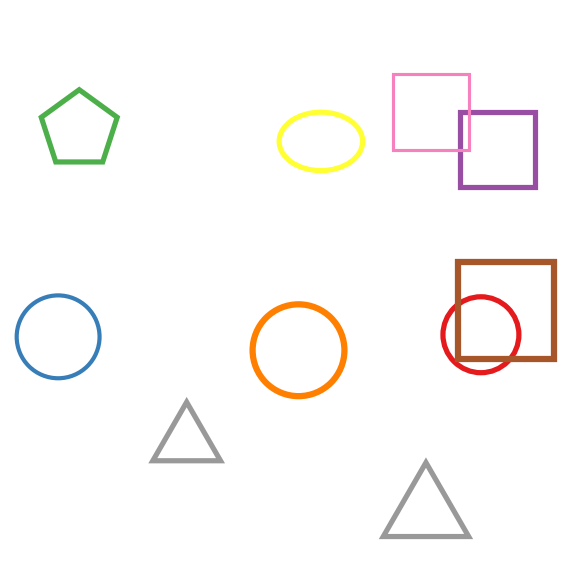[{"shape": "circle", "thickness": 2.5, "radius": 0.33, "center": [0.833, 0.419]}, {"shape": "circle", "thickness": 2, "radius": 0.36, "center": [0.101, 0.416]}, {"shape": "pentagon", "thickness": 2.5, "radius": 0.35, "center": [0.137, 0.775]}, {"shape": "square", "thickness": 2.5, "radius": 0.33, "center": [0.861, 0.74]}, {"shape": "circle", "thickness": 3, "radius": 0.4, "center": [0.517, 0.393]}, {"shape": "oval", "thickness": 2.5, "radius": 0.36, "center": [0.556, 0.754]}, {"shape": "square", "thickness": 3, "radius": 0.42, "center": [0.876, 0.461]}, {"shape": "square", "thickness": 1.5, "radius": 0.33, "center": [0.746, 0.805]}, {"shape": "triangle", "thickness": 2.5, "radius": 0.34, "center": [0.323, 0.235]}, {"shape": "triangle", "thickness": 2.5, "radius": 0.43, "center": [0.738, 0.113]}]